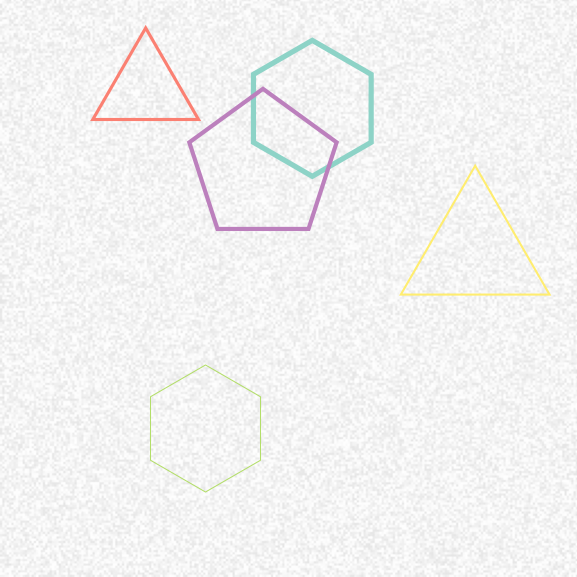[{"shape": "hexagon", "thickness": 2.5, "radius": 0.59, "center": [0.541, 0.812]}, {"shape": "triangle", "thickness": 1.5, "radius": 0.53, "center": [0.252, 0.845]}, {"shape": "hexagon", "thickness": 0.5, "radius": 0.55, "center": [0.356, 0.257]}, {"shape": "pentagon", "thickness": 2, "radius": 0.67, "center": [0.455, 0.711]}, {"shape": "triangle", "thickness": 1, "radius": 0.74, "center": [0.823, 0.563]}]